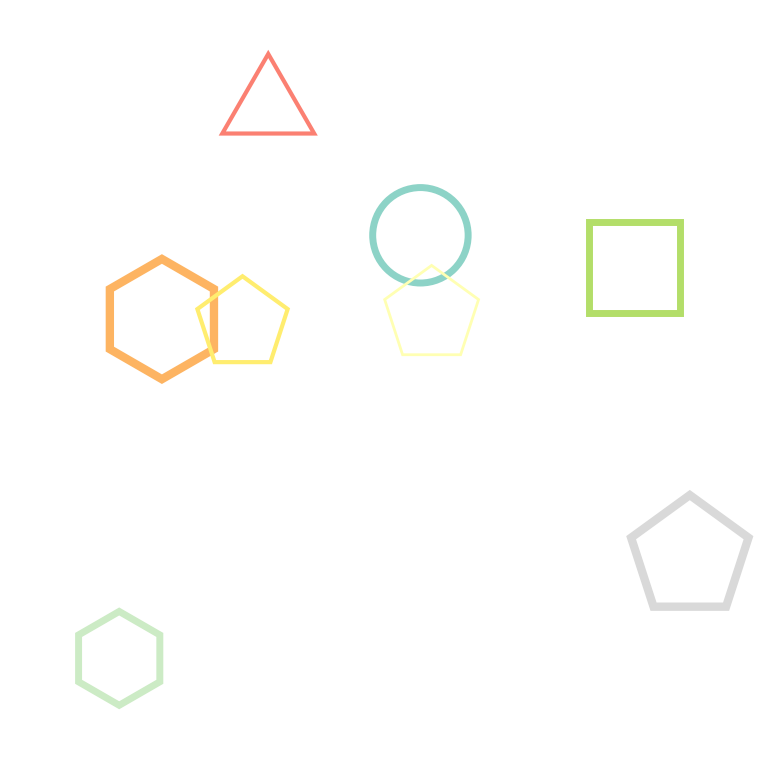[{"shape": "circle", "thickness": 2.5, "radius": 0.31, "center": [0.546, 0.694]}, {"shape": "pentagon", "thickness": 1, "radius": 0.32, "center": [0.561, 0.591]}, {"shape": "triangle", "thickness": 1.5, "radius": 0.34, "center": [0.348, 0.861]}, {"shape": "hexagon", "thickness": 3, "radius": 0.39, "center": [0.21, 0.586]}, {"shape": "square", "thickness": 2.5, "radius": 0.3, "center": [0.824, 0.652]}, {"shape": "pentagon", "thickness": 3, "radius": 0.4, "center": [0.896, 0.277]}, {"shape": "hexagon", "thickness": 2.5, "radius": 0.3, "center": [0.155, 0.145]}, {"shape": "pentagon", "thickness": 1.5, "radius": 0.31, "center": [0.315, 0.58]}]